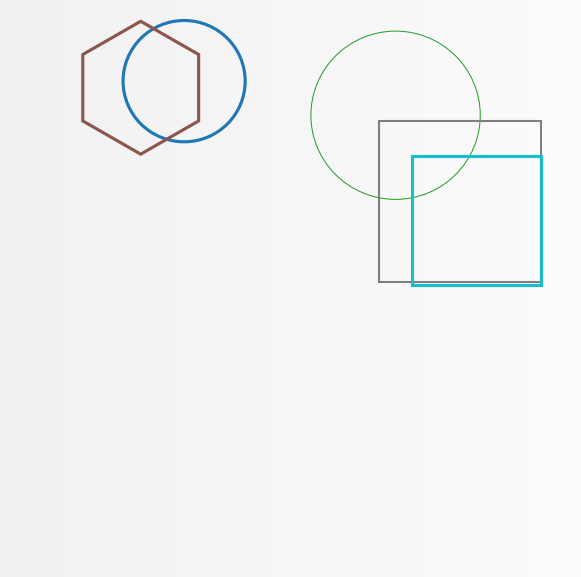[{"shape": "circle", "thickness": 1.5, "radius": 0.53, "center": [0.317, 0.859]}, {"shape": "circle", "thickness": 0.5, "radius": 0.73, "center": [0.681, 0.8]}, {"shape": "hexagon", "thickness": 1.5, "radius": 0.58, "center": [0.242, 0.847]}, {"shape": "square", "thickness": 1, "radius": 0.7, "center": [0.791, 0.65]}, {"shape": "square", "thickness": 1.5, "radius": 0.56, "center": [0.82, 0.617]}]